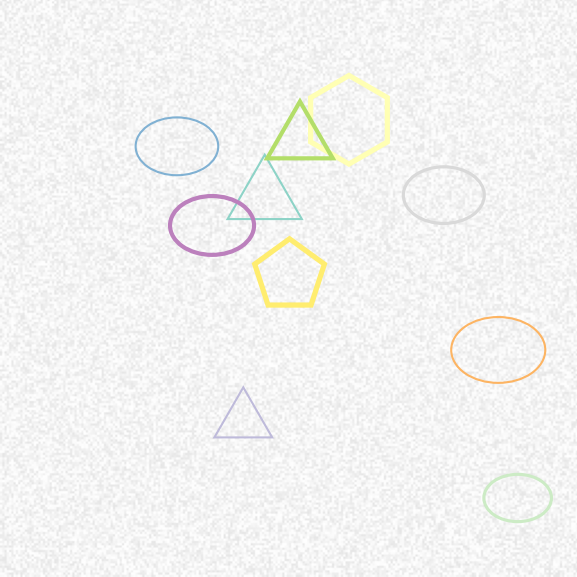[{"shape": "triangle", "thickness": 1, "radius": 0.37, "center": [0.458, 0.657]}, {"shape": "hexagon", "thickness": 2.5, "radius": 0.38, "center": [0.604, 0.792]}, {"shape": "triangle", "thickness": 1, "radius": 0.29, "center": [0.421, 0.271]}, {"shape": "oval", "thickness": 1, "radius": 0.36, "center": [0.306, 0.746]}, {"shape": "oval", "thickness": 1, "radius": 0.41, "center": [0.863, 0.393]}, {"shape": "triangle", "thickness": 2, "radius": 0.33, "center": [0.519, 0.758]}, {"shape": "oval", "thickness": 1.5, "radius": 0.35, "center": [0.769, 0.661]}, {"shape": "oval", "thickness": 2, "radius": 0.36, "center": [0.367, 0.609]}, {"shape": "oval", "thickness": 1.5, "radius": 0.29, "center": [0.896, 0.137]}, {"shape": "pentagon", "thickness": 2.5, "radius": 0.32, "center": [0.501, 0.522]}]